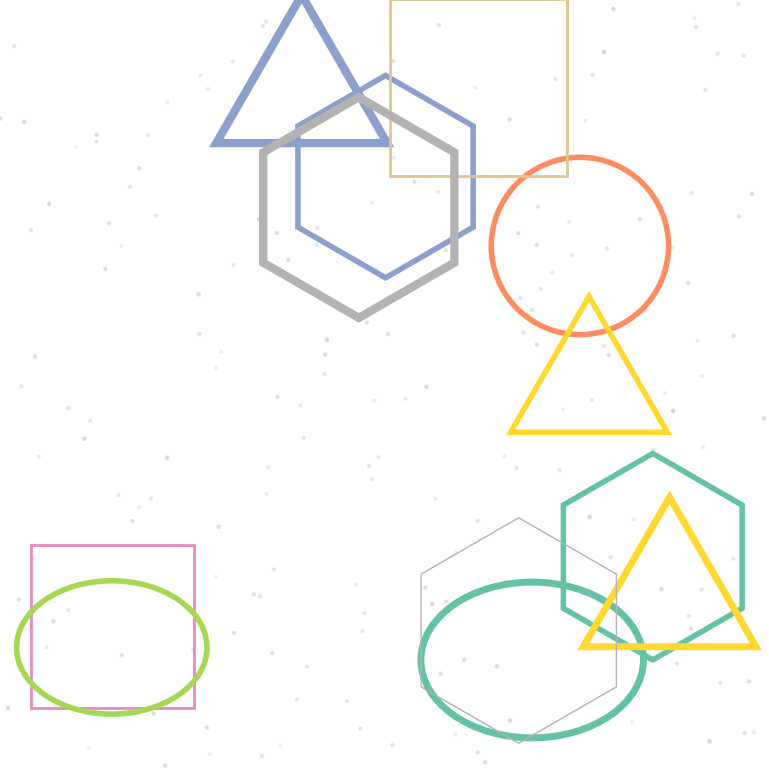[{"shape": "hexagon", "thickness": 2, "radius": 0.67, "center": [0.848, 0.277]}, {"shape": "oval", "thickness": 2.5, "radius": 0.72, "center": [0.691, 0.143]}, {"shape": "circle", "thickness": 2, "radius": 0.58, "center": [0.753, 0.681]}, {"shape": "hexagon", "thickness": 2, "radius": 0.66, "center": [0.501, 0.771]}, {"shape": "triangle", "thickness": 3, "radius": 0.64, "center": [0.392, 0.878]}, {"shape": "square", "thickness": 1, "radius": 0.53, "center": [0.146, 0.186]}, {"shape": "oval", "thickness": 2, "radius": 0.62, "center": [0.145, 0.159]}, {"shape": "triangle", "thickness": 2.5, "radius": 0.65, "center": [0.87, 0.225]}, {"shape": "triangle", "thickness": 2, "radius": 0.59, "center": [0.765, 0.497]}, {"shape": "square", "thickness": 1, "radius": 0.58, "center": [0.621, 0.886]}, {"shape": "hexagon", "thickness": 3, "radius": 0.72, "center": [0.466, 0.73]}, {"shape": "hexagon", "thickness": 0.5, "radius": 0.73, "center": [0.674, 0.181]}]